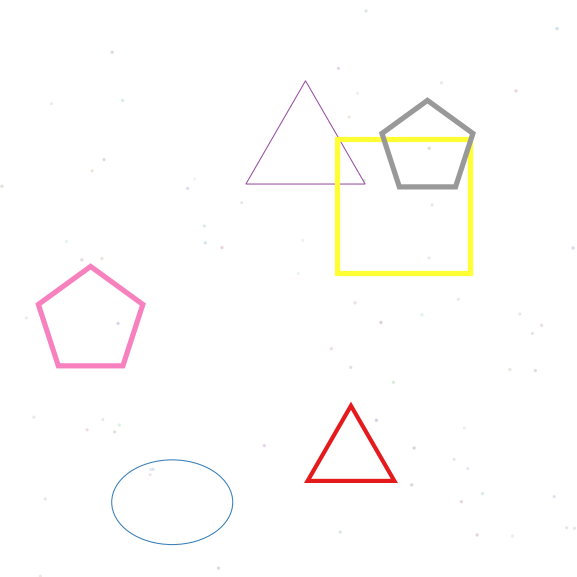[{"shape": "triangle", "thickness": 2, "radius": 0.43, "center": [0.608, 0.21]}, {"shape": "oval", "thickness": 0.5, "radius": 0.52, "center": [0.298, 0.129]}, {"shape": "triangle", "thickness": 0.5, "radius": 0.6, "center": [0.529, 0.74]}, {"shape": "square", "thickness": 2.5, "radius": 0.58, "center": [0.699, 0.642]}, {"shape": "pentagon", "thickness": 2.5, "radius": 0.48, "center": [0.157, 0.443]}, {"shape": "pentagon", "thickness": 2.5, "radius": 0.41, "center": [0.74, 0.742]}]